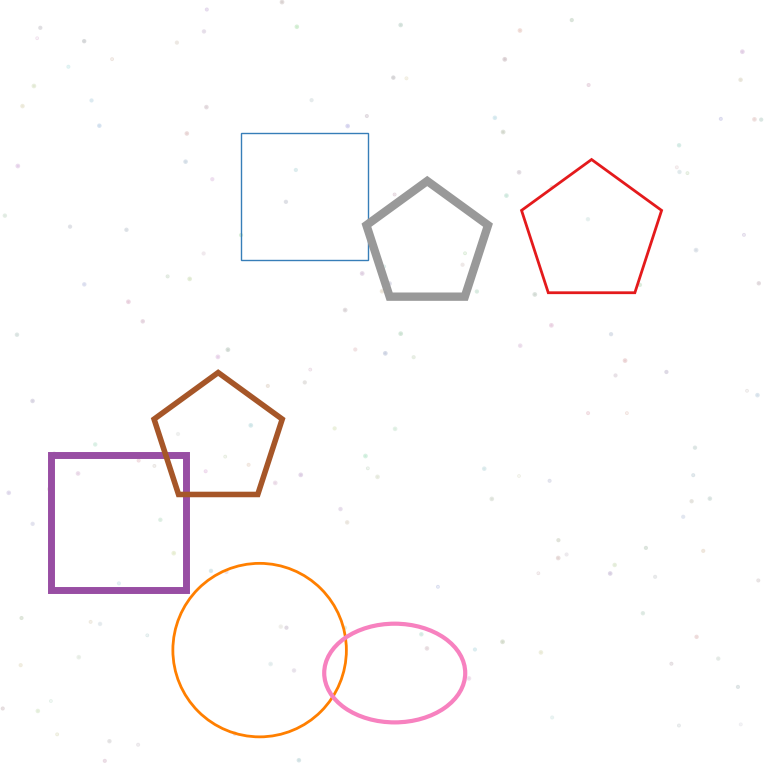[{"shape": "pentagon", "thickness": 1, "radius": 0.48, "center": [0.768, 0.697]}, {"shape": "square", "thickness": 0.5, "radius": 0.41, "center": [0.396, 0.745]}, {"shape": "square", "thickness": 2.5, "radius": 0.44, "center": [0.153, 0.321]}, {"shape": "circle", "thickness": 1, "radius": 0.56, "center": [0.337, 0.156]}, {"shape": "pentagon", "thickness": 2, "radius": 0.44, "center": [0.283, 0.429]}, {"shape": "oval", "thickness": 1.5, "radius": 0.46, "center": [0.513, 0.126]}, {"shape": "pentagon", "thickness": 3, "radius": 0.42, "center": [0.555, 0.682]}]